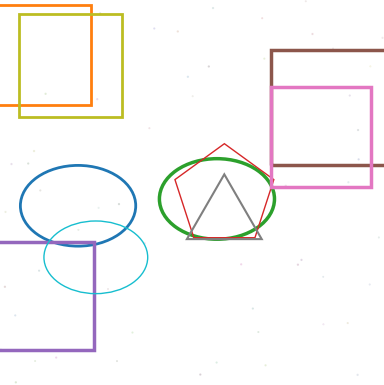[{"shape": "oval", "thickness": 2, "radius": 0.75, "center": [0.203, 0.466]}, {"shape": "square", "thickness": 2, "radius": 0.65, "center": [0.106, 0.858]}, {"shape": "oval", "thickness": 2.5, "radius": 0.75, "center": [0.563, 0.483]}, {"shape": "pentagon", "thickness": 1, "radius": 0.68, "center": [0.583, 0.492]}, {"shape": "square", "thickness": 2.5, "radius": 0.7, "center": [0.104, 0.23]}, {"shape": "square", "thickness": 2.5, "radius": 0.75, "center": [0.853, 0.721]}, {"shape": "square", "thickness": 2.5, "radius": 0.65, "center": [0.834, 0.644]}, {"shape": "triangle", "thickness": 1.5, "radius": 0.56, "center": [0.583, 0.435]}, {"shape": "square", "thickness": 2, "radius": 0.67, "center": [0.184, 0.83]}, {"shape": "oval", "thickness": 1, "radius": 0.67, "center": [0.249, 0.332]}]